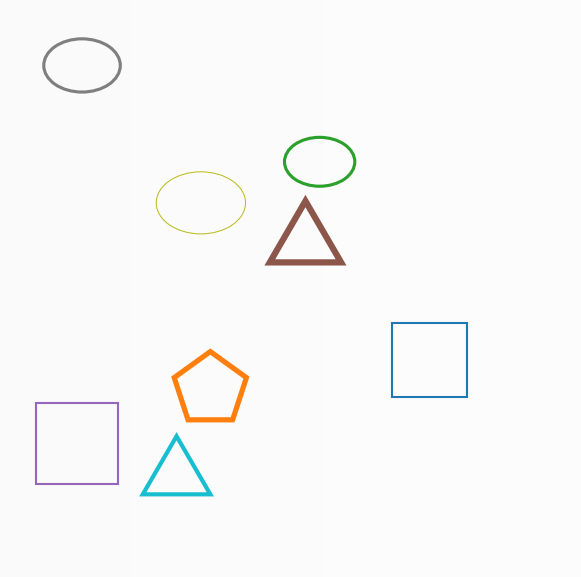[{"shape": "square", "thickness": 1, "radius": 0.32, "center": [0.739, 0.376]}, {"shape": "pentagon", "thickness": 2.5, "radius": 0.33, "center": [0.362, 0.325]}, {"shape": "oval", "thickness": 1.5, "radius": 0.3, "center": [0.55, 0.719]}, {"shape": "square", "thickness": 1, "radius": 0.35, "center": [0.132, 0.231]}, {"shape": "triangle", "thickness": 3, "radius": 0.35, "center": [0.526, 0.58]}, {"shape": "oval", "thickness": 1.5, "radius": 0.33, "center": [0.141, 0.886]}, {"shape": "oval", "thickness": 0.5, "radius": 0.38, "center": [0.346, 0.648]}, {"shape": "triangle", "thickness": 2, "radius": 0.34, "center": [0.304, 0.177]}]